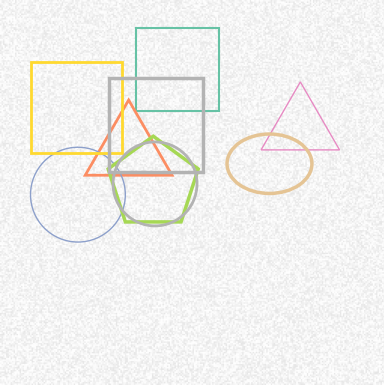[{"shape": "square", "thickness": 1.5, "radius": 0.54, "center": [0.46, 0.819]}, {"shape": "triangle", "thickness": 2, "radius": 0.65, "center": [0.334, 0.61]}, {"shape": "circle", "thickness": 1, "radius": 0.62, "center": [0.202, 0.494]}, {"shape": "triangle", "thickness": 1, "radius": 0.59, "center": [0.78, 0.67]}, {"shape": "pentagon", "thickness": 2.5, "radius": 0.62, "center": [0.398, 0.523]}, {"shape": "square", "thickness": 2, "radius": 0.59, "center": [0.199, 0.721]}, {"shape": "oval", "thickness": 2.5, "radius": 0.55, "center": [0.7, 0.575]}, {"shape": "square", "thickness": 2.5, "radius": 0.61, "center": [0.404, 0.674]}, {"shape": "circle", "thickness": 2, "radius": 0.55, "center": [0.403, 0.522]}]